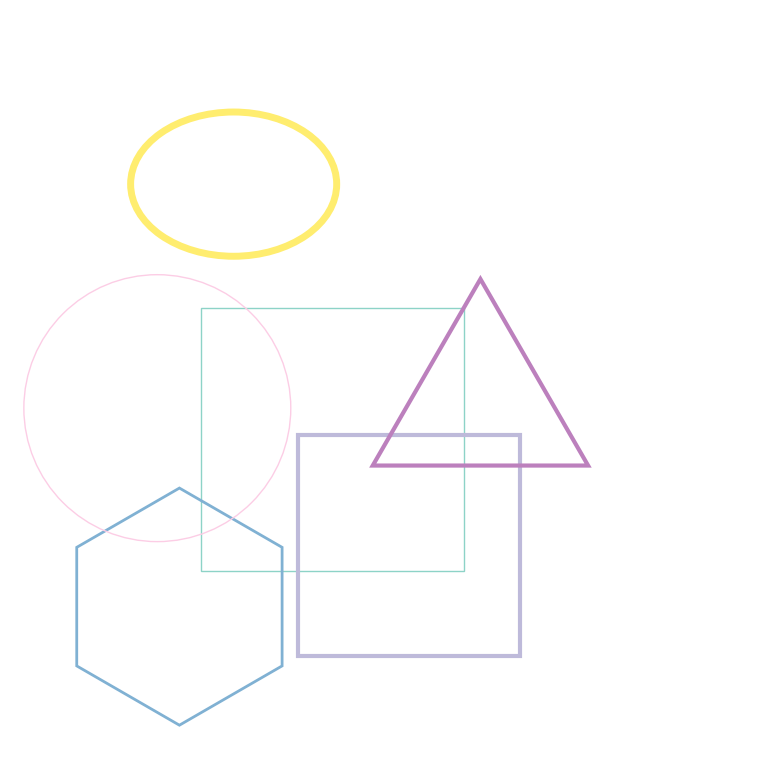[{"shape": "square", "thickness": 0.5, "radius": 0.86, "center": [0.432, 0.429]}, {"shape": "square", "thickness": 1.5, "radius": 0.72, "center": [0.532, 0.292]}, {"shape": "hexagon", "thickness": 1, "radius": 0.77, "center": [0.233, 0.212]}, {"shape": "circle", "thickness": 0.5, "radius": 0.87, "center": [0.204, 0.47]}, {"shape": "triangle", "thickness": 1.5, "radius": 0.81, "center": [0.624, 0.476]}, {"shape": "oval", "thickness": 2.5, "radius": 0.67, "center": [0.303, 0.761]}]